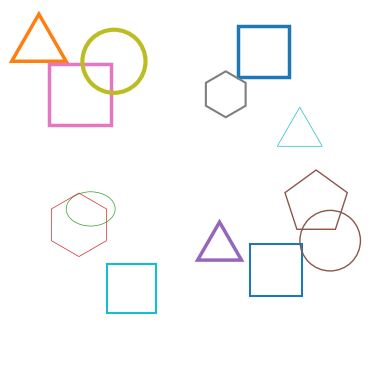[{"shape": "square", "thickness": 1.5, "radius": 0.34, "center": [0.718, 0.299]}, {"shape": "square", "thickness": 2.5, "radius": 0.34, "center": [0.684, 0.866]}, {"shape": "triangle", "thickness": 2.5, "radius": 0.41, "center": [0.101, 0.882]}, {"shape": "oval", "thickness": 0.5, "radius": 0.32, "center": [0.236, 0.457]}, {"shape": "hexagon", "thickness": 0.5, "radius": 0.41, "center": [0.205, 0.416]}, {"shape": "triangle", "thickness": 2.5, "radius": 0.33, "center": [0.57, 0.357]}, {"shape": "circle", "thickness": 1, "radius": 0.39, "center": [0.858, 0.375]}, {"shape": "pentagon", "thickness": 1, "radius": 0.43, "center": [0.821, 0.473]}, {"shape": "square", "thickness": 2.5, "radius": 0.4, "center": [0.208, 0.755]}, {"shape": "hexagon", "thickness": 1.5, "radius": 0.3, "center": [0.586, 0.755]}, {"shape": "circle", "thickness": 3, "radius": 0.41, "center": [0.296, 0.841]}, {"shape": "square", "thickness": 1.5, "radius": 0.32, "center": [0.341, 0.251]}, {"shape": "triangle", "thickness": 0.5, "radius": 0.34, "center": [0.779, 0.654]}]